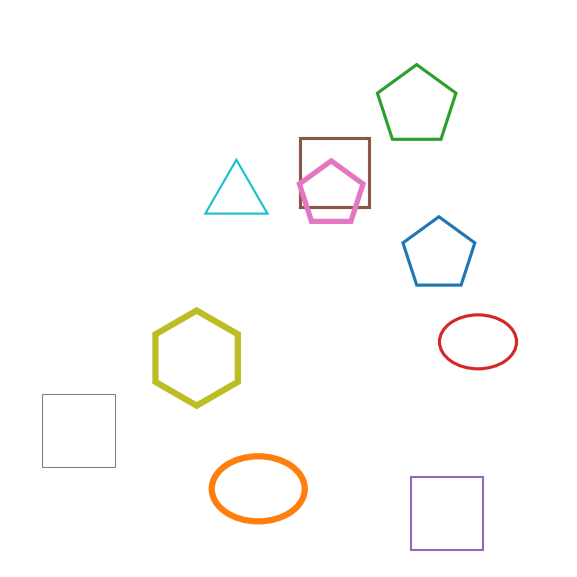[{"shape": "pentagon", "thickness": 1.5, "radius": 0.33, "center": [0.76, 0.558]}, {"shape": "oval", "thickness": 3, "radius": 0.4, "center": [0.447, 0.153]}, {"shape": "pentagon", "thickness": 1.5, "radius": 0.36, "center": [0.722, 0.816]}, {"shape": "oval", "thickness": 1.5, "radius": 0.33, "center": [0.828, 0.407]}, {"shape": "square", "thickness": 1, "radius": 0.31, "center": [0.774, 0.11]}, {"shape": "square", "thickness": 1.5, "radius": 0.3, "center": [0.579, 0.701]}, {"shape": "pentagon", "thickness": 2.5, "radius": 0.29, "center": [0.574, 0.663]}, {"shape": "square", "thickness": 0.5, "radius": 0.32, "center": [0.136, 0.253]}, {"shape": "hexagon", "thickness": 3, "radius": 0.41, "center": [0.341, 0.379]}, {"shape": "triangle", "thickness": 1, "radius": 0.31, "center": [0.409, 0.66]}]